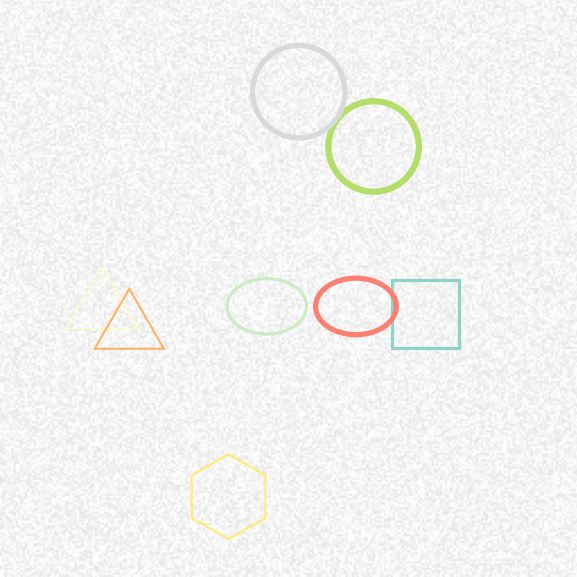[{"shape": "square", "thickness": 1.5, "radius": 0.29, "center": [0.737, 0.455]}, {"shape": "triangle", "thickness": 0.5, "radius": 0.36, "center": [0.177, 0.465]}, {"shape": "oval", "thickness": 2.5, "radius": 0.35, "center": [0.616, 0.469]}, {"shape": "triangle", "thickness": 1, "radius": 0.35, "center": [0.224, 0.43]}, {"shape": "circle", "thickness": 3, "radius": 0.39, "center": [0.647, 0.745]}, {"shape": "circle", "thickness": 2.5, "radius": 0.4, "center": [0.517, 0.84]}, {"shape": "oval", "thickness": 1.5, "radius": 0.34, "center": [0.462, 0.469]}, {"shape": "hexagon", "thickness": 1, "radius": 0.37, "center": [0.396, 0.139]}]